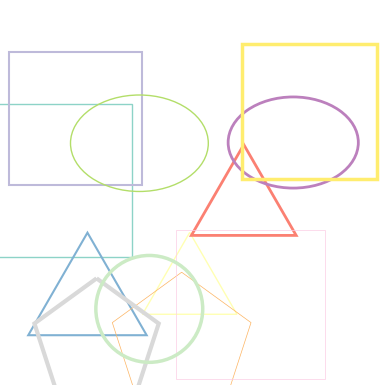[{"shape": "square", "thickness": 1, "radius": 0.99, "center": [0.145, 0.532]}, {"shape": "triangle", "thickness": 1, "radius": 0.71, "center": [0.493, 0.255]}, {"shape": "square", "thickness": 1.5, "radius": 0.86, "center": [0.195, 0.692]}, {"shape": "triangle", "thickness": 2, "radius": 0.79, "center": [0.633, 0.467]}, {"shape": "triangle", "thickness": 1.5, "radius": 0.89, "center": [0.227, 0.218]}, {"shape": "pentagon", "thickness": 0.5, "radius": 0.95, "center": [0.472, 0.103]}, {"shape": "oval", "thickness": 1, "radius": 0.89, "center": [0.362, 0.628]}, {"shape": "square", "thickness": 0.5, "radius": 0.97, "center": [0.652, 0.21]}, {"shape": "pentagon", "thickness": 3, "radius": 0.85, "center": [0.251, 0.107]}, {"shape": "oval", "thickness": 2, "radius": 0.85, "center": [0.762, 0.63]}, {"shape": "circle", "thickness": 2.5, "radius": 0.69, "center": [0.388, 0.198]}, {"shape": "square", "thickness": 2.5, "radius": 0.88, "center": [0.804, 0.711]}]